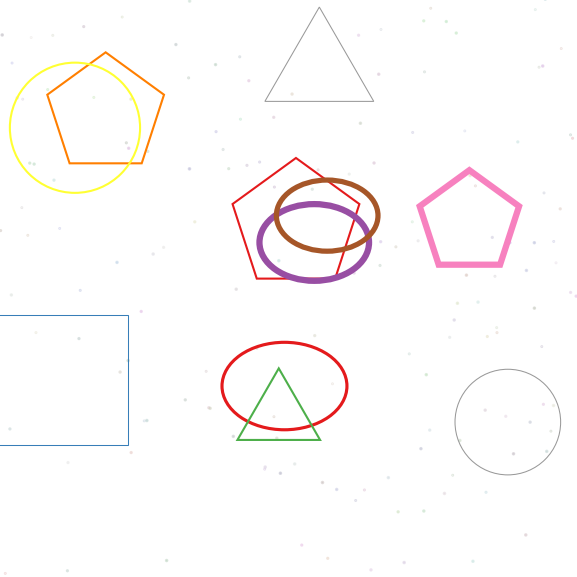[{"shape": "pentagon", "thickness": 1, "radius": 0.58, "center": [0.512, 0.61]}, {"shape": "oval", "thickness": 1.5, "radius": 0.54, "center": [0.493, 0.331]}, {"shape": "square", "thickness": 0.5, "radius": 0.56, "center": [0.109, 0.341]}, {"shape": "triangle", "thickness": 1, "radius": 0.41, "center": [0.483, 0.279]}, {"shape": "oval", "thickness": 3, "radius": 0.47, "center": [0.544, 0.579]}, {"shape": "pentagon", "thickness": 1, "radius": 0.53, "center": [0.183, 0.802]}, {"shape": "circle", "thickness": 1, "radius": 0.56, "center": [0.13, 0.778]}, {"shape": "oval", "thickness": 2.5, "radius": 0.44, "center": [0.567, 0.626]}, {"shape": "pentagon", "thickness": 3, "radius": 0.45, "center": [0.813, 0.614]}, {"shape": "triangle", "thickness": 0.5, "radius": 0.54, "center": [0.553, 0.878]}, {"shape": "circle", "thickness": 0.5, "radius": 0.46, "center": [0.879, 0.268]}]